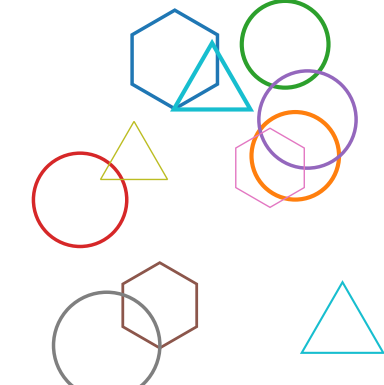[{"shape": "hexagon", "thickness": 2.5, "radius": 0.64, "center": [0.454, 0.846]}, {"shape": "circle", "thickness": 3, "radius": 0.57, "center": [0.767, 0.595]}, {"shape": "circle", "thickness": 3, "radius": 0.56, "center": [0.741, 0.885]}, {"shape": "circle", "thickness": 2.5, "radius": 0.61, "center": [0.208, 0.481]}, {"shape": "circle", "thickness": 2.5, "radius": 0.63, "center": [0.799, 0.69]}, {"shape": "hexagon", "thickness": 2, "radius": 0.55, "center": [0.415, 0.207]}, {"shape": "hexagon", "thickness": 1, "radius": 0.51, "center": [0.701, 0.564]}, {"shape": "circle", "thickness": 2.5, "radius": 0.69, "center": [0.277, 0.103]}, {"shape": "triangle", "thickness": 1, "radius": 0.5, "center": [0.348, 0.584]}, {"shape": "triangle", "thickness": 3, "radius": 0.58, "center": [0.551, 0.773]}, {"shape": "triangle", "thickness": 1.5, "radius": 0.61, "center": [0.89, 0.145]}]